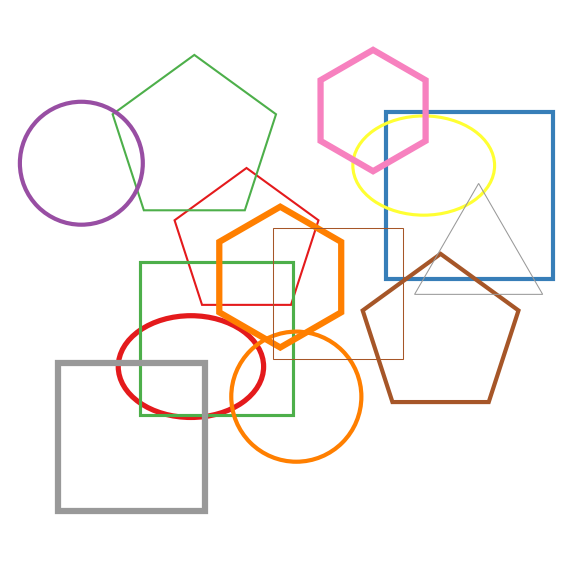[{"shape": "pentagon", "thickness": 1, "radius": 0.66, "center": [0.427, 0.577]}, {"shape": "oval", "thickness": 2.5, "radius": 0.63, "center": [0.331, 0.364]}, {"shape": "square", "thickness": 2, "radius": 0.73, "center": [0.813, 0.66]}, {"shape": "pentagon", "thickness": 1, "radius": 0.74, "center": [0.337, 0.755]}, {"shape": "square", "thickness": 1.5, "radius": 0.66, "center": [0.376, 0.412]}, {"shape": "circle", "thickness": 2, "radius": 0.53, "center": [0.141, 0.716]}, {"shape": "circle", "thickness": 2, "radius": 0.56, "center": [0.513, 0.312]}, {"shape": "hexagon", "thickness": 3, "radius": 0.61, "center": [0.485, 0.519]}, {"shape": "oval", "thickness": 1.5, "radius": 0.61, "center": [0.734, 0.712]}, {"shape": "pentagon", "thickness": 2, "radius": 0.71, "center": [0.763, 0.418]}, {"shape": "square", "thickness": 0.5, "radius": 0.57, "center": [0.585, 0.492]}, {"shape": "hexagon", "thickness": 3, "radius": 0.53, "center": [0.646, 0.808]}, {"shape": "square", "thickness": 3, "radius": 0.64, "center": [0.228, 0.242]}, {"shape": "triangle", "thickness": 0.5, "radius": 0.64, "center": [0.829, 0.553]}]